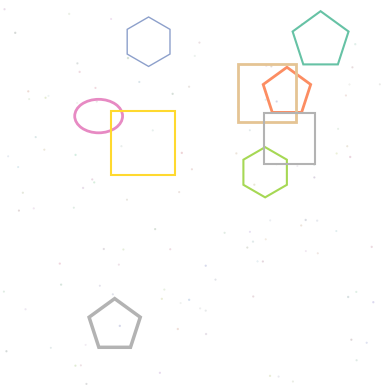[{"shape": "pentagon", "thickness": 1.5, "radius": 0.38, "center": [0.833, 0.895]}, {"shape": "pentagon", "thickness": 2, "radius": 0.32, "center": [0.745, 0.76]}, {"shape": "hexagon", "thickness": 1, "radius": 0.32, "center": [0.386, 0.892]}, {"shape": "oval", "thickness": 2, "radius": 0.31, "center": [0.256, 0.699]}, {"shape": "hexagon", "thickness": 1.5, "radius": 0.33, "center": [0.689, 0.553]}, {"shape": "square", "thickness": 1.5, "radius": 0.42, "center": [0.372, 0.629]}, {"shape": "square", "thickness": 2, "radius": 0.38, "center": [0.694, 0.758]}, {"shape": "square", "thickness": 1.5, "radius": 0.33, "center": [0.752, 0.641]}, {"shape": "pentagon", "thickness": 2.5, "radius": 0.35, "center": [0.298, 0.154]}]